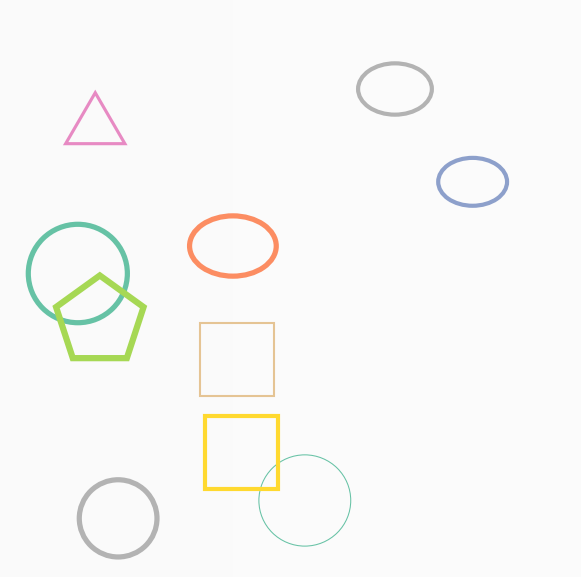[{"shape": "circle", "thickness": 0.5, "radius": 0.4, "center": [0.524, 0.133]}, {"shape": "circle", "thickness": 2.5, "radius": 0.43, "center": [0.134, 0.526]}, {"shape": "oval", "thickness": 2.5, "radius": 0.37, "center": [0.401, 0.573]}, {"shape": "oval", "thickness": 2, "radius": 0.3, "center": [0.813, 0.684]}, {"shape": "triangle", "thickness": 1.5, "radius": 0.29, "center": [0.164, 0.78]}, {"shape": "pentagon", "thickness": 3, "radius": 0.4, "center": [0.172, 0.443]}, {"shape": "square", "thickness": 2, "radius": 0.31, "center": [0.415, 0.216]}, {"shape": "square", "thickness": 1, "radius": 0.32, "center": [0.407, 0.376]}, {"shape": "oval", "thickness": 2, "radius": 0.32, "center": [0.68, 0.845]}, {"shape": "circle", "thickness": 2.5, "radius": 0.33, "center": [0.203, 0.102]}]